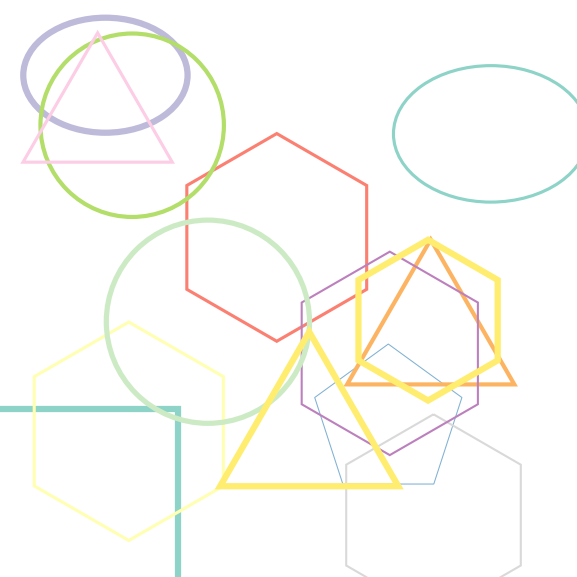[{"shape": "oval", "thickness": 1.5, "radius": 0.84, "center": [0.85, 0.767]}, {"shape": "square", "thickness": 3, "radius": 0.86, "center": [0.137, 0.119]}, {"shape": "hexagon", "thickness": 1.5, "radius": 0.95, "center": [0.223, 0.252]}, {"shape": "oval", "thickness": 3, "radius": 0.71, "center": [0.183, 0.869]}, {"shape": "hexagon", "thickness": 1.5, "radius": 0.9, "center": [0.479, 0.588]}, {"shape": "pentagon", "thickness": 0.5, "radius": 0.67, "center": [0.672, 0.269]}, {"shape": "triangle", "thickness": 2, "radius": 0.84, "center": [0.746, 0.417]}, {"shape": "circle", "thickness": 2, "radius": 0.79, "center": [0.229, 0.782]}, {"shape": "triangle", "thickness": 1.5, "radius": 0.75, "center": [0.169, 0.793]}, {"shape": "hexagon", "thickness": 1, "radius": 0.87, "center": [0.751, 0.107]}, {"shape": "hexagon", "thickness": 1, "radius": 0.88, "center": [0.675, 0.387]}, {"shape": "circle", "thickness": 2.5, "radius": 0.88, "center": [0.36, 0.442]}, {"shape": "hexagon", "thickness": 3, "radius": 0.7, "center": [0.741, 0.445]}, {"shape": "triangle", "thickness": 3, "radius": 0.89, "center": [0.535, 0.246]}]